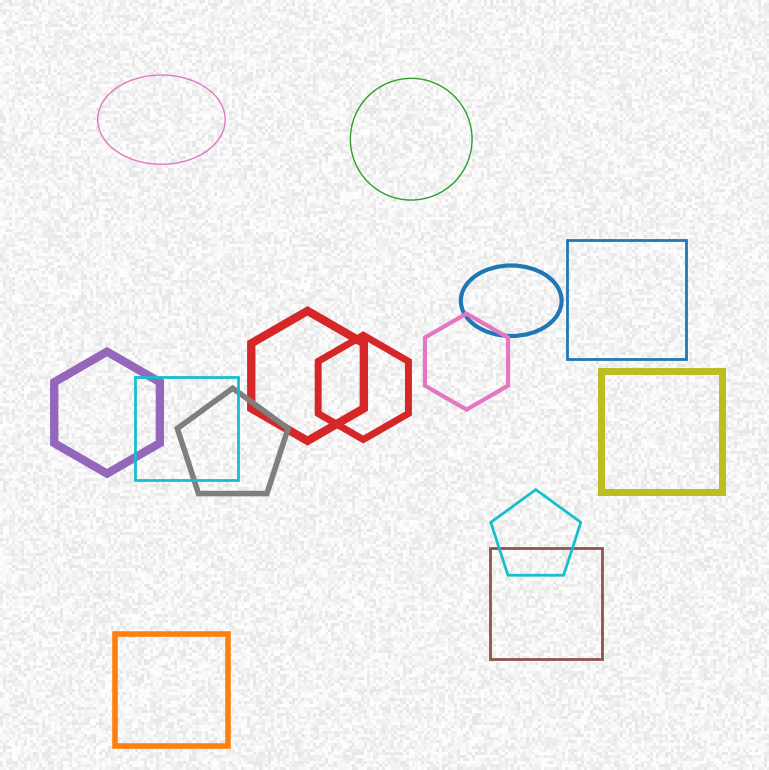[{"shape": "oval", "thickness": 1.5, "radius": 0.33, "center": [0.664, 0.609]}, {"shape": "square", "thickness": 1, "radius": 0.39, "center": [0.814, 0.611]}, {"shape": "square", "thickness": 2, "radius": 0.37, "center": [0.222, 0.104]}, {"shape": "circle", "thickness": 0.5, "radius": 0.4, "center": [0.534, 0.819]}, {"shape": "hexagon", "thickness": 2.5, "radius": 0.34, "center": [0.472, 0.497]}, {"shape": "hexagon", "thickness": 3, "radius": 0.42, "center": [0.399, 0.512]}, {"shape": "hexagon", "thickness": 3, "radius": 0.4, "center": [0.139, 0.464]}, {"shape": "square", "thickness": 1, "radius": 0.36, "center": [0.709, 0.216]}, {"shape": "hexagon", "thickness": 1.5, "radius": 0.31, "center": [0.606, 0.53]}, {"shape": "oval", "thickness": 0.5, "radius": 0.41, "center": [0.21, 0.845]}, {"shape": "pentagon", "thickness": 2, "radius": 0.38, "center": [0.302, 0.42]}, {"shape": "square", "thickness": 2.5, "radius": 0.39, "center": [0.858, 0.44]}, {"shape": "square", "thickness": 1, "radius": 0.33, "center": [0.242, 0.444]}, {"shape": "pentagon", "thickness": 1, "radius": 0.31, "center": [0.696, 0.303]}]